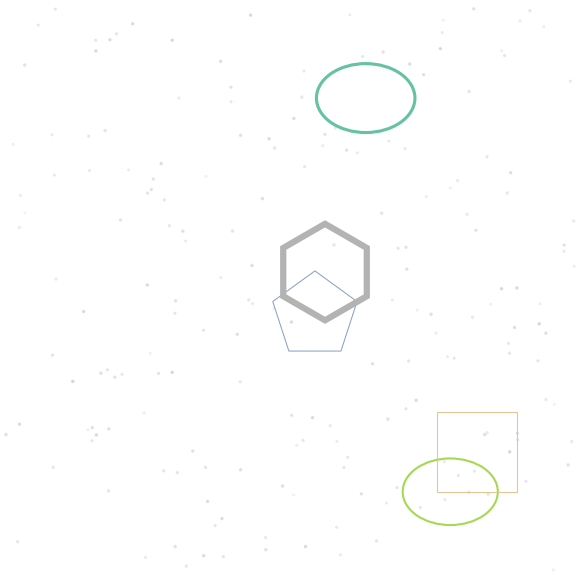[{"shape": "oval", "thickness": 1.5, "radius": 0.43, "center": [0.633, 0.829]}, {"shape": "pentagon", "thickness": 0.5, "radius": 0.38, "center": [0.545, 0.453]}, {"shape": "oval", "thickness": 1, "radius": 0.41, "center": [0.78, 0.148]}, {"shape": "square", "thickness": 0.5, "radius": 0.35, "center": [0.827, 0.216]}, {"shape": "hexagon", "thickness": 3, "radius": 0.42, "center": [0.563, 0.528]}]